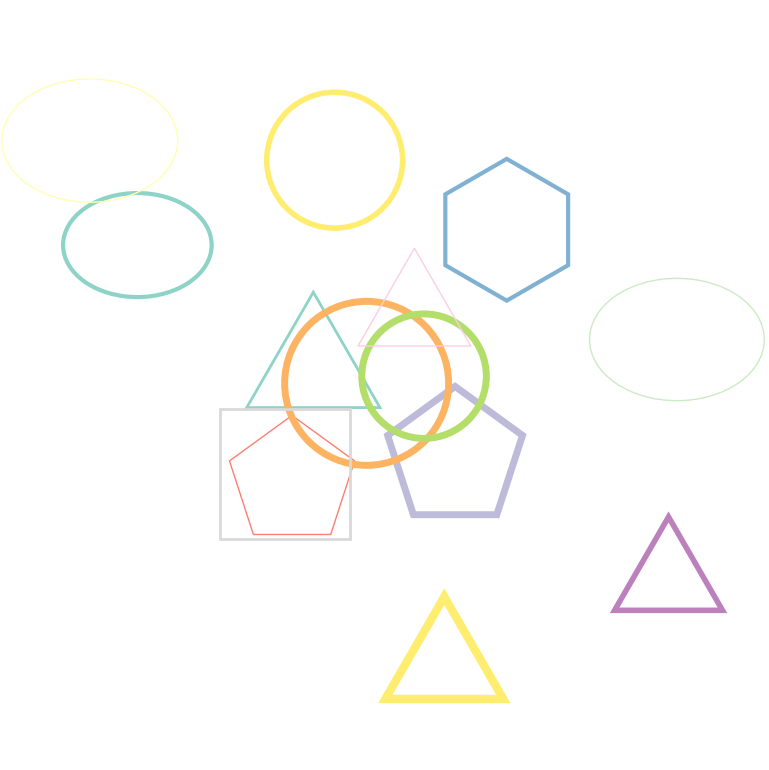[{"shape": "oval", "thickness": 1.5, "radius": 0.48, "center": [0.178, 0.682]}, {"shape": "triangle", "thickness": 1, "radius": 0.5, "center": [0.407, 0.521]}, {"shape": "oval", "thickness": 0.5, "radius": 0.57, "center": [0.117, 0.817]}, {"shape": "pentagon", "thickness": 2.5, "radius": 0.46, "center": [0.591, 0.406]}, {"shape": "pentagon", "thickness": 0.5, "radius": 0.43, "center": [0.379, 0.375]}, {"shape": "hexagon", "thickness": 1.5, "radius": 0.46, "center": [0.658, 0.702]}, {"shape": "circle", "thickness": 2.5, "radius": 0.53, "center": [0.476, 0.502]}, {"shape": "circle", "thickness": 2.5, "radius": 0.4, "center": [0.551, 0.511]}, {"shape": "triangle", "thickness": 0.5, "radius": 0.42, "center": [0.538, 0.593]}, {"shape": "square", "thickness": 1, "radius": 0.42, "center": [0.37, 0.385]}, {"shape": "triangle", "thickness": 2, "radius": 0.4, "center": [0.868, 0.248]}, {"shape": "oval", "thickness": 0.5, "radius": 0.57, "center": [0.879, 0.559]}, {"shape": "circle", "thickness": 2, "radius": 0.44, "center": [0.435, 0.792]}, {"shape": "triangle", "thickness": 3, "radius": 0.44, "center": [0.577, 0.136]}]